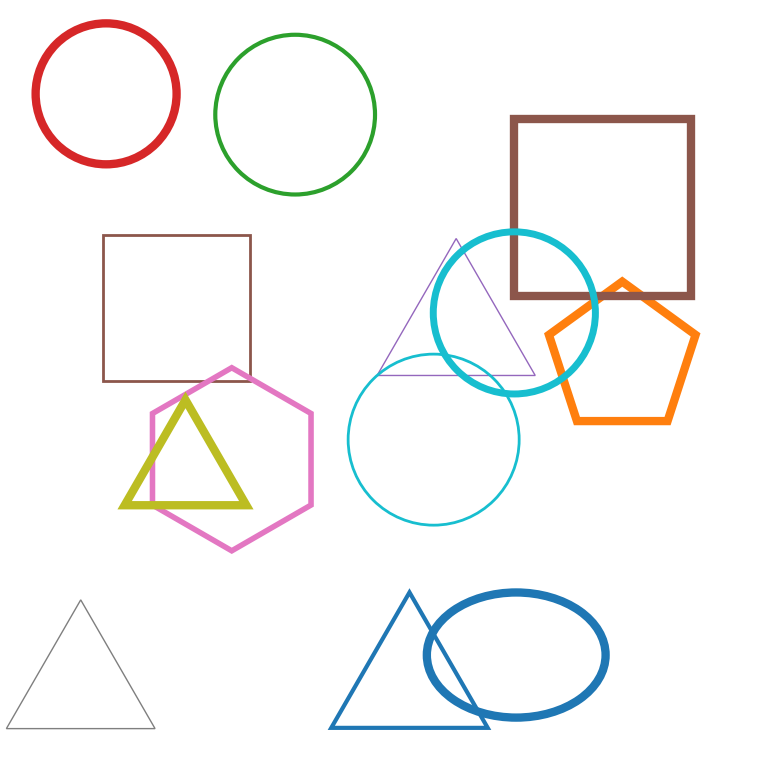[{"shape": "triangle", "thickness": 1.5, "radius": 0.59, "center": [0.532, 0.113]}, {"shape": "oval", "thickness": 3, "radius": 0.58, "center": [0.67, 0.149]}, {"shape": "pentagon", "thickness": 3, "radius": 0.5, "center": [0.808, 0.534]}, {"shape": "circle", "thickness": 1.5, "radius": 0.52, "center": [0.383, 0.851]}, {"shape": "circle", "thickness": 3, "radius": 0.46, "center": [0.138, 0.878]}, {"shape": "triangle", "thickness": 0.5, "radius": 0.59, "center": [0.592, 0.572]}, {"shape": "square", "thickness": 1, "radius": 0.48, "center": [0.229, 0.6]}, {"shape": "square", "thickness": 3, "radius": 0.58, "center": [0.783, 0.731]}, {"shape": "hexagon", "thickness": 2, "radius": 0.59, "center": [0.301, 0.404]}, {"shape": "triangle", "thickness": 0.5, "radius": 0.56, "center": [0.105, 0.109]}, {"shape": "triangle", "thickness": 3, "radius": 0.46, "center": [0.241, 0.389]}, {"shape": "circle", "thickness": 1, "radius": 0.56, "center": [0.563, 0.429]}, {"shape": "circle", "thickness": 2.5, "radius": 0.53, "center": [0.668, 0.594]}]